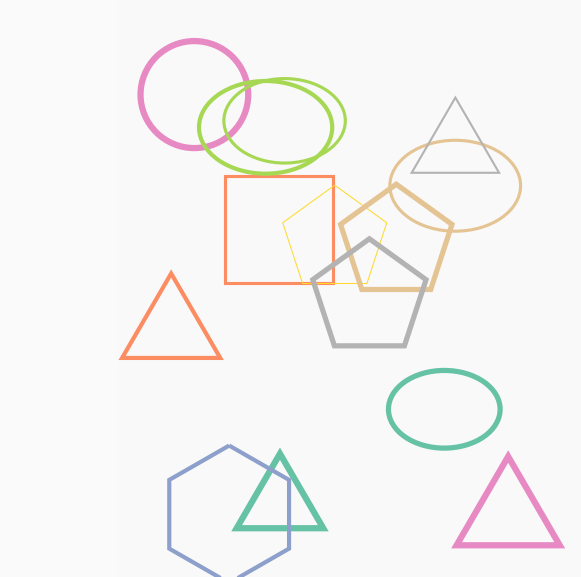[{"shape": "triangle", "thickness": 3, "radius": 0.43, "center": [0.482, 0.127]}, {"shape": "oval", "thickness": 2.5, "radius": 0.48, "center": [0.764, 0.29]}, {"shape": "square", "thickness": 1.5, "radius": 0.47, "center": [0.48, 0.602]}, {"shape": "triangle", "thickness": 2, "radius": 0.49, "center": [0.294, 0.428]}, {"shape": "hexagon", "thickness": 2, "radius": 0.59, "center": [0.394, 0.109]}, {"shape": "circle", "thickness": 3, "radius": 0.46, "center": [0.334, 0.835]}, {"shape": "triangle", "thickness": 3, "radius": 0.51, "center": [0.874, 0.106]}, {"shape": "oval", "thickness": 2, "radius": 0.57, "center": [0.457, 0.779]}, {"shape": "oval", "thickness": 1.5, "radius": 0.52, "center": [0.49, 0.79]}, {"shape": "pentagon", "thickness": 0.5, "radius": 0.47, "center": [0.576, 0.584]}, {"shape": "pentagon", "thickness": 2.5, "radius": 0.5, "center": [0.682, 0.579]}, {"shape": "oval", "thickness": 1.5, "radius": 0.56, "center": [0.783, 0.678]}, {"shape": "triangle", "thickness": 1, "radius": 0.43, "center": [0.783, 0.743]}, {"shape": "pentagon", "thickness": 2.5, "radius": 0.51, "center": [0.636, 0.483]}]